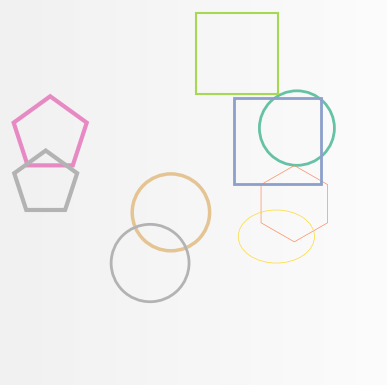[{"shape": "circle", "thickness": 2, "radius": 0.48, "center": [0.766, 0.667]}, {"shape": "hexagon", "thickness": 0.5, "radius": 0.5, "center": [0.76, 0.471]}, {"shape": "square", "thickness": 2, "radius": 0.56, "center": [0.716, 0.634]}, {"shape": "pentagon", "thickness": 3, "radius": 0.5, "center": [0.13, 0.651]}, {"shape": "square", "thickness": 1.5, "radius": 0.53, "center": [0.612, 0.861]}, {"shape": "oval", "thickness": 0.5, "radius": 0.49, "center": [0.713, 0.386]}, {"shape": "circle", "thickness": 2.5, "radius": 0.5, "center": [0.441, 0.448]}, {"shape": "circle", "thickness": 2, "radius": 0.5, "center": [0.387, 0.317]}, {"shape": "pentagon", "thickness": 3, "radius": 0.43, "center": [0.118, 0.524]}]